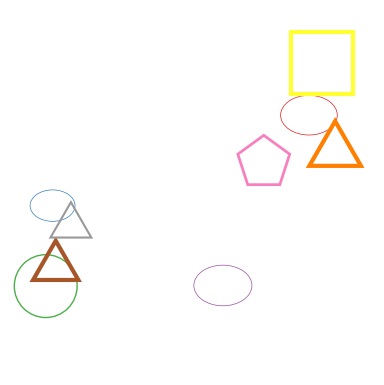[{"shape": "oval", "thickness": 0.5, "radius": 0.37, "center": [0.802, 0.701]}, {"shape": "oval", "thickness": 0.5, "radius": 0.29, "center": [0.137, 0.466]}, {"shape": "circle", "thickness": 1, "radius": 0.41, "center": [0.119, 0.257]}, {"shape": "oval", "thickness": 0.5, "radius": 0.38, "center": [0.579, 0.259]}, {"shape": "triangle", "thickness": 3, "radius": 0.39, "center": [0.87, 0.608]}, {"shape": "square", "thickness": 3, "radius": 0.4, "center": [0.835, 0.836]}, {"shape": "triangle", "thickness": 3, "radius": 0.34, "center": [0.145, 0.307]}, {"shape": "pentagon", "thickness": 2, "radius": 0.35, "center": [0.685, 0.578]}, {"shape": "triangle", "thickness": 1.5, "radius": 0.31, "center": [0.184, 0.414]}]